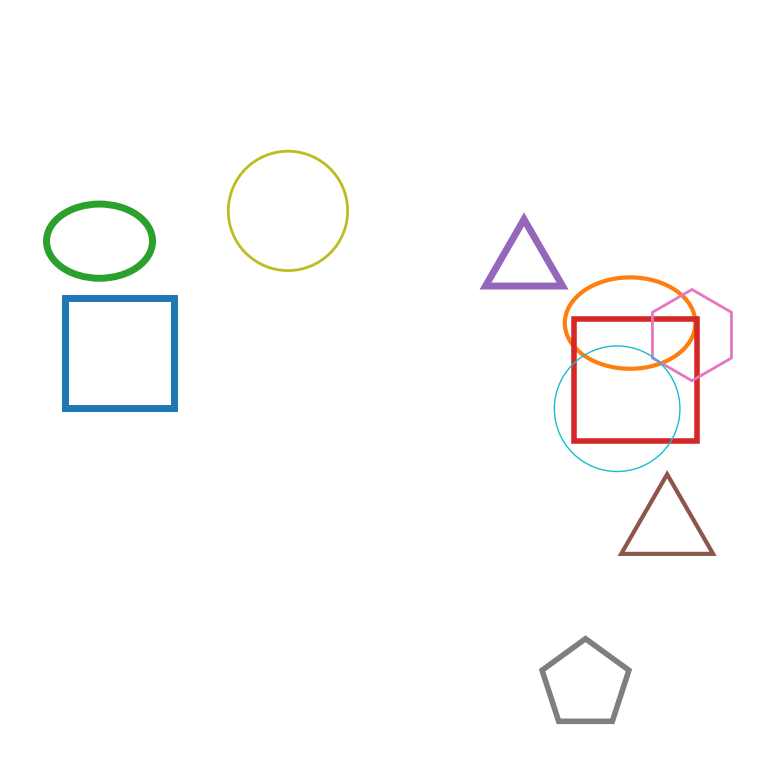[{"shape": "square", "thickness": 2.5, "radius": 0.35, "center": [0.156, 0.542]}, {"shape": "oval", "thickness": 1.5, "radius": 0.42, "center": [0.818, 0.58]}, {"shape": "oval", "thickness": 2.5, "radius": 0.34, "center": [0.129, 0.687]}, {"shape": "square", "thickness": 2, "radius": 0.4, "center": [0.825, 0.506]}, {"shape": "triangle", "thickness": 2.5, "radius": 0.29, "center": [0.681, 0.657]}, {"shape": "triangle", "thickness": 1.5, "radius": 0.34, "center": [0.866, 0.315]}, {"shape": "hexagon", "thickness": 1, "radius": 0.3, "center": [0.899, 0.565]}, {"shape": "pentagon", "thickness": 2, "radius": 0.3, "center": [0.76, 0.111]}, {"shape": "circle", "thickness": 1, "radius": 0.39, "center": [0.374, 0.726]}, {"shape": "circle", "thickness": 0.5, "radius": 0.41, "center": [0.801, 0.469]}]